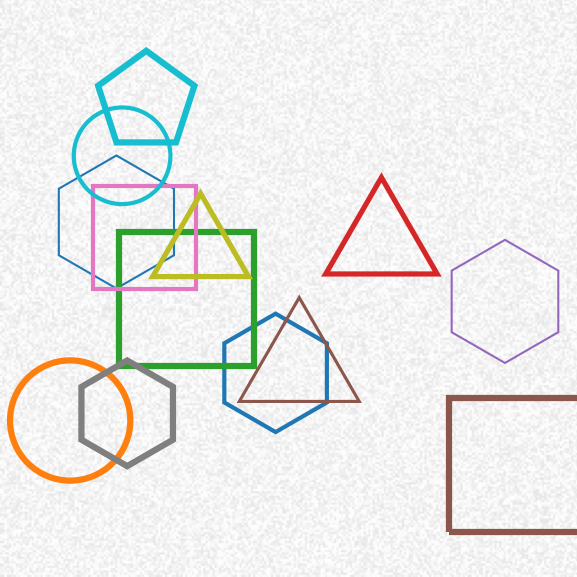[{"shape": "hexagon", "thickness": 1, "radius": 0.58, "center": [0.202, 0.615]}, {"shape": "hexagon", "thickness": 2, "radius": 0.51, "center": [0.477, 0.353]}, {"shape": "circle", "thickness": 3, "radius": 0.52, "center": [0.122, 0.271]}, {"shape": "square", "thickness": 3, "radius": 0.58, "center": [0.323, 0.481]}, {"shape": "triangle", "thickness": 2.5, "radius": 0.56, "center": [0.661, 0.58]}, {"shape": "hexagon", "thickness": 1, "radius": 0.53, "center": [0.874, 0.477]}, {"shape": "triangle", "thickness": 1.5, "radius": 0.6, "center": [0.518, 0.364]}, {"shape": "square", "thickness": 3, "radius": 0.58, "center": [0.893, 0.194]}, {"shape": "square", "thickness": 2, "radius": 0.45, "center": [0.251, 0.589]}, {"shape": "hexagon", "thickness": 3, "radius": 0.46, "center": [0.22, 0.283]}, {"shape": "triangle", "thickness": 2.5, "radius": 0.48, "center": [0.347, 0.568]}, {"shape": "circle", "thickness": 2, "radius": 0.42, "center": [0.211, 0.729]}, {"shape": "pentagon", "thickness": 3, "radius": 0.44, "center": [0.253, 0.823]}]